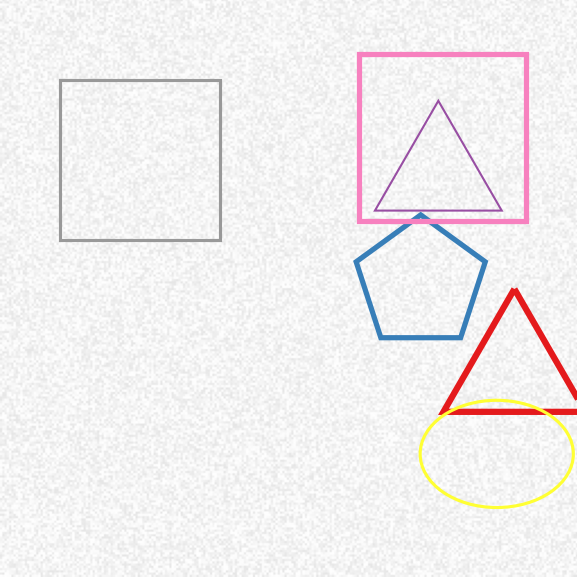[{"shape": "triangle", "thickness": 3, "radius": 0.71, "center": [0.891, 0.357]}, {"shape": "pentagon", "thickness": 2.5, "radius": 0.59, "center": [0.729, 0.509]}, {"shape": "triangle", "thickness": 1, "radius": 0.63, "center": [0.759, 0.698]}, {"shape": "oval", "thickness": 1.5, "radius": 0.66, "center": [0.86, 0.213]}, {"shape": "square", "thickness": 2.5, "radius": 0.72, "center": [0.766, 0.762]}, {"shape": "square", "thickness": 1.5, "radius": 0.69, "center": [0.243, 0.722]}]